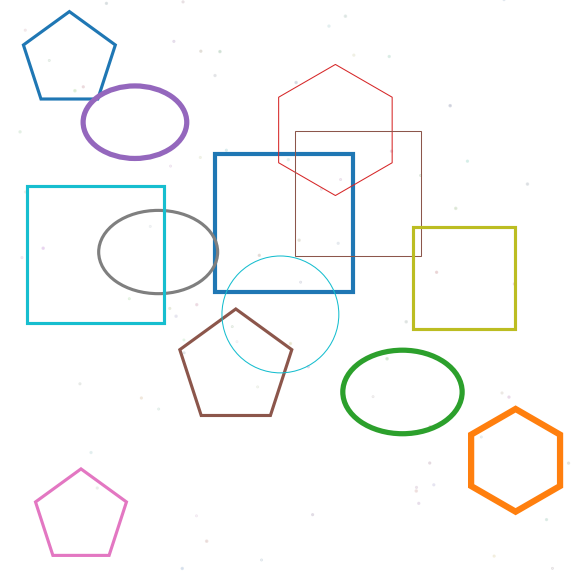[{"shape": "pentagon", "thickness": 1.5, "radius": 0.42, "center": [0.12, 0.895]}, {"shape": "square", "thickness": 2, "radius": 0.6, "center": [0.492, 0.613]}, {"shape": "hexagon", "thickness": 3, "radius": 0.44, "center": [0.893, 0.202]}, {"shape": "oval", "thickness": 2.5, "radius": 0.52, "center": [0.697, 0.32]}, {"shape": "hexagon", "thickness": 0.5, "radius": 0.57, "center": [0.581, 0.774]}, {"shape": "oval", "thickness": 2.5, "radius": 0.45, "center": [0.234, 0.788]}, {"shape": "square", "thickness": 0.5, "radius": 0.54, "center": [0.62, 0.664]}, {"shape": "pentagon", "thickness": 1.5, "radius": 0.51, "center": [0.408, 0.362]}, {"shape": "pentagon", "thickness": 1.5, "radius": 0.41, "center": [0.14, 0.104]}, {"shape": "oval", "thickness": 1.5, "radius": 0.52, "center": [0.274, 0.563]}, {"shape": "square", "thickness": 1.5, "radius": 0.44, "center": [0.804, 0.517]}, {"shape": "square", "thickness": 1.5, "radius": 0.59, "center": [0.166, 0.559]}, {"shape": "circle", "thickness": 0.5, "radius": 0.51, "center": [0.486, 0.455]}]